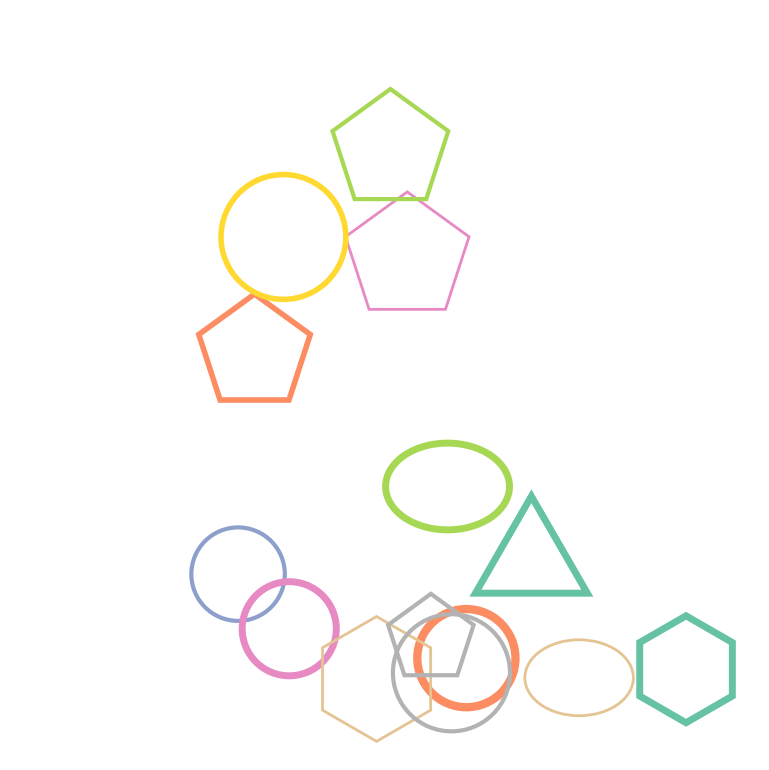[{"shape": "triangle", "thickness": 2.5, "radius": 0.42, "center": [0.69, 0.272]}, {"shape": "hexagon", "thickness": 2.5, "radius": 0.35, "center": [0.891, 0.131]}, {"shape": "circle", "thickness": 3, "radius": 0.32, "center": [0.606, 0.145]}, {"shape": "pentagon", "thickness": 2, "radius": 0.38, "center": [0.331, 0.542]}, {"shape": "circle", "thickness": 1.5, "radius": 0.3, "center": [0.309, 0.254]}, {"shape": "pentagon", "thickness": 1, "radius": 0.42, "center": [0.529, 0.666]}, {"shape": "circle", "thickness": 2.5, "radius": 0.31, "center": [0.376, 0.183]}, {"shape": "oval", "thickness": 2.5, "radius": 0.4, "center": [0.581, 0.368]}, {"shape": "pentagon", "thickness": 1.5, "radius": 0.4, "center": [0.507, 0.805]}, {"shape": "circle", "thickness": 2, "radius": 0.41, "center": [0.368, 0.692]}, {"shape": "oval", "thickness": 1, "radius": 0.35, "center": [0.752, 0.12]}, {"shape": "hexagon", "thickness": 1, "radius": 0.41, "center": [0.489, 0.118]}, {"shape": "pentagon", "thickness": 1.5, "radius": 0.29, "center": [0.56, 0.17]}, {"shape": "circle", "thickness": 1.5, "radius": 0.38, "center": [0.586, 0.126]}]